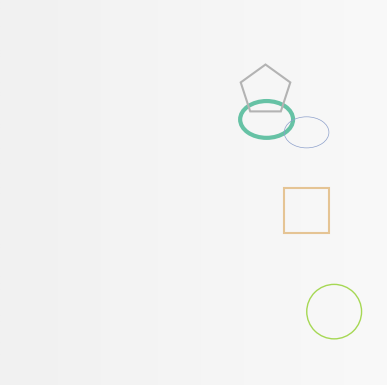[{"shape": "oval", "thickness": 3, "radius": 0.34, "center": [0.688, 0.69]}, {"shape": "oval", "thickness": 0.5, "radius": 0.29, "center": [0.791, 0.656]}, {"shape": "circle", "thickness": 1, "radius": 0.35, "center": [0.862, 0.191]}, {"shape": "square", "thickness": 1.5, "radius": 0.29, "center": [0.791, 0.453]}, {"shape": "pentagon", "thickness": 1.5, "radius": 0.34, "center": [0.685, 0.765]}]